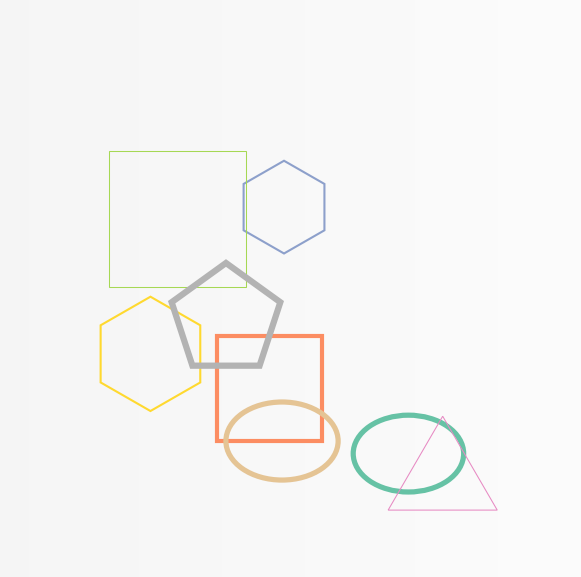[{"shape": "oval", "thickness": 2.5, "radius": 0.48, "center": [0.703, 0.214]}, {"shape": "square", "thickness": 2, "radius": 0.45, "center": [0.463, 0.327]}, {"shape": "hexagon", "thickness": 1, "radius": 0.4, "center": [0.489, 0.64]}, {"shape": "triangle", "thickness": 0.5, "radius": 0.54, "center": [0.762, 0.17]}, {"shape": "square", "thickness": 0.5, "radius": 0.59, "center": [0.305, 0.62]}, {"shape": "hexagon", "thickness": 1, "radius": 0.49, "center": [0.259, 0.386]}, {"shape": "oval", "thickness": 2.5, "radius": 0.48, "center": [0.485, 0.235]}, {"shape": "pentagon", "thickness": 3, "radius": 0.49, "center": [0.389, 0.445]}]